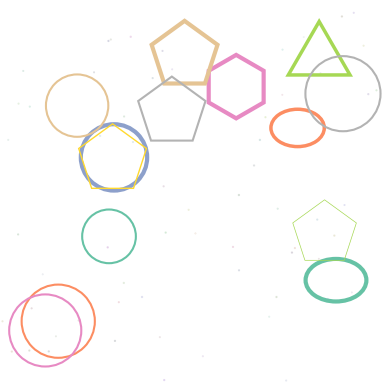[{"shape": "circle", "thickness": 1.5, "radius": 0.35, "center": [0.283, 0.386]}, {"shape": "oval", "thickness": 3, "radius": 0.39, "center": [0.873, 0.272]}, {"shape": "oval", "thickness": 2.5, "radius": 0.35, "center": [0.773, 0.668]}, {"shape": "circle", "thickness": 1.5, "radius": 0.48, "center": [0.151, 0.166]}, {"shape": "circle", "thickness": 3, "radius": 0.43, "center": [0.296, 0.591]}, {"shape": "circle", "thickness": 1.5, "radius": 0.47, "center": [0.118, 0.142]}, {"shape": "hexagon", "thickness": 3, "radius": 0.41, "center": [0.613, 0.775]}, {"shape": "triangle", "thickness": 2.5, "radius": 0.46, "center": [0.829, 0.852]}, {"shape": "pentagon", "thickness": 0.5, "radius": 0.43, "center": [0.843, 0.394]}, {"shape": "pentagon", "thickness": 1, "radius": 0.46, "center": [0.292, 0.586]}, {"shape": "circle", "thickness": 1.5, "radius": 0.41, "center": [0.2, 0.726]}, {"shape": "pentagon", "thickness": 3, "radius": 0.45, "center": [0.479, 0.856]}, {"shape": "pentagon", "thickness": 1.5, "radius": 0.46, "center": [0.446, 0.709]}, {"shape": "circle", "thickness": 1.5, "radius": 0.49, "center": [0.891, 0.757]}]